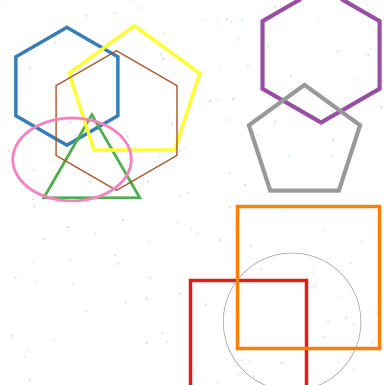[{"shape": "square", "thickness": 2.5, "radius": 0.75, "center": [0.645, 0.123]}, {"shape": "hexagon", "thickness": 2.5, "radius": 0.76, "center": [0.174, 0.776]}, {"shape": "triangle", "thickness": 2, "radius": 0.72, "center": [0.238, 0.558]}, {"shape": "hexagon", "thickness": 3, "radius": 0.88, "center": [0.834, 0.857]}, {"shape": "square", "thickness": 2.5, "radius": 0.92, "center": [0.8, 0.28]}, {"shape": "pentagon", "thickness": 2.5, "radius": 0.89, "center": [0.349, 0.755]}, {"shape": "hexagon", "thickness": 1, "radius": 0.91, "center": [0.303, 0.687]}, {"shape": "oval", "thickness": 2, "radius": 0.77, "center": [0.187, 0.586]}, {"shape": "circle", "thickness": 0.5, "radius": 0.89, "center": [0.759, 0.164]}, {"shape": "pentagon", "thickness": 3, "radius": 0.76, "center": [0.791, 0.628]}]